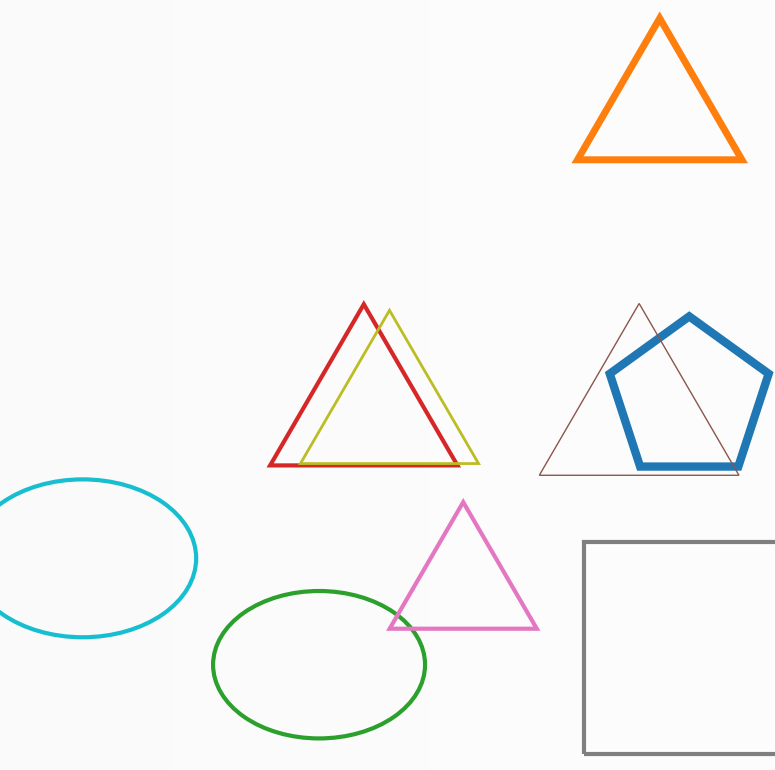[{"shape": "pentagon", "thickness": 3, "radius": 0.54, "center": [0.889, 0.481]}, {"shape": "triangle", "thickness": 2.5, "radius": 0.61, "center": [0.851, 0.854]}, {"shape": "oval", "thickness": 1.5, "radius": 0.68, "center": [0.412, 0.137]}, {"shape": "triangle", "thickness": 1.5, "radius": 0.7, "center": [0.469, 0.465]}, {"shape": "triangle", "thickness": 0.5, "radius": 0.74, "center": [0.825, 0.457]}, {"shape": "triangle", "thickness": 1.5, "radius": 0.55, "center": [0.598, 0.238]}, {"shape": "square", "thickness": 1.5, "radius": 0.69, "center": [0.891, 0.159]}, {"shape": "triangle", "thickness": 1, "radius": 0.66, "center": [0.503, 0.464]}, {"shape": "oval", "thickness": 1.5, "radius": 0.73, "center": [0.107, 0.275]}]